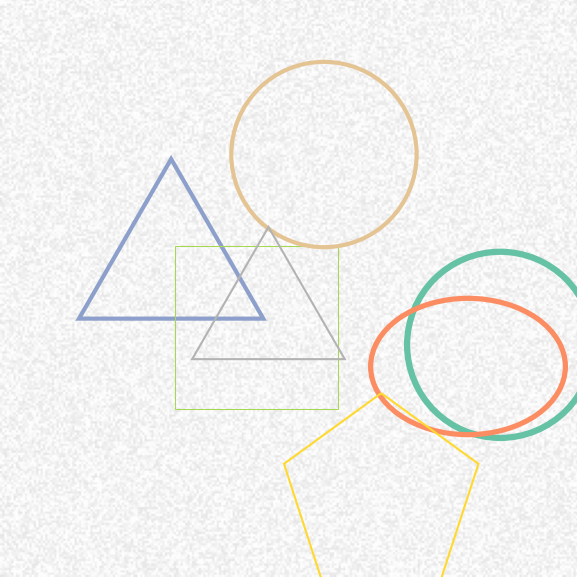[{"shape": "circle", "thickness": 3, "radius": 0.81, "center": [0.866, 0.402]}, {"shape": "oval", "thickness": 2.5, "radius": 0.84, "center": [0.81, 0.365]}, {"shape": "triangle", "thickness": 2, "radius": 0.92, "center": [0.296, 0.54]}, {"shape": "square", "thickness": 0.5, "radius": 0.71, "center": [0.444, 0.432]}, {"shape": "pentagon", "thickness": 1, "radius": 0.89, "center": [0.66, 0.141]}, {"shape": "circle", "thickness": 2, "radius": 0.8, "center": [0.561, 0.732]}, {"shape": "triangle", "thickness": 1, "radius": 0.76, "center": [0.465, 0.454]}]